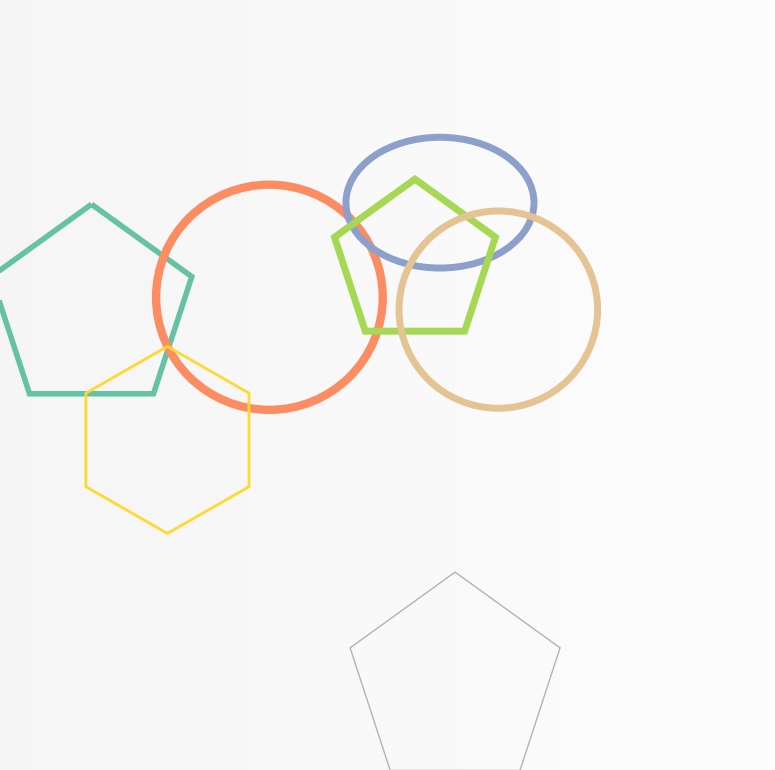[{"shape": "pentagon", "thickness": 2, "radius": 0.68, "center": [0.118, 0.599]}, {"shape": "circle", "thickness": 3, "radius": 0.73, "center": [0.348, 0.614]}, {"shape": "oval", "thickness": 2.5, "radius": 0.61, "center": [0.568, 0.737]}, {"shape": "pentagon", "thickness": 2.5, "radius": 0.55, "center": [0.535, 0.658]}, {"shape": "hexagon", "thickness": 1, "radius": 0.61, "center": [0.216, 0.429]}, {"shape": "circle", "thickness": 2.5, "radius": 0.64, "center": [0.643, 0.598]}, {"shape": "pentagon", "thickness": 0.5, "radius": 0.71, "center": [0.587, 0.115]}]